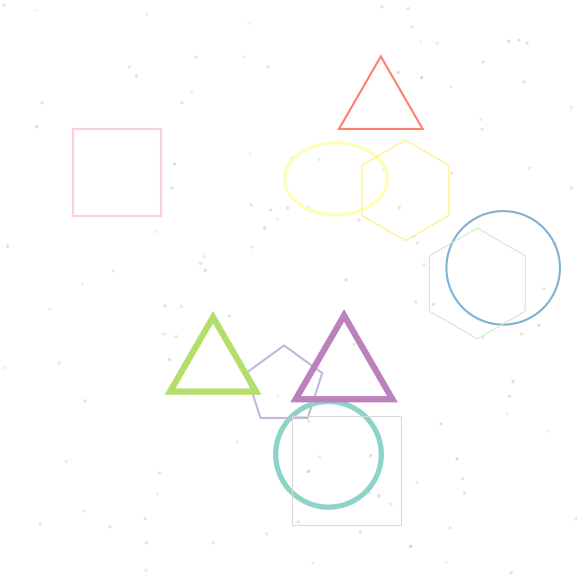[{"shape": "circle", "thickness": 2.5, "radius": 0.46, "center": [0.569, 0.212]}, {"shape": "oval", "thickness": 1.5, "radius": 0.45, "center": [0.582, 0.689]}, {"shape": "pentagon", "thickness": 1, "radius": 0.35, "center": [0.492, 0.332]}, {"shape": "triangle", "thickness": 1, "radius": 0.42, "center": [0.659, 0.818]}, {"shape": "circle", "thickness": 1, "radius": 0.49, "center": [0.871, 0.535]}, {"shape": "triangle", "thickness": 3, "radius": 0.43, "center": [0.369, 0.364]}, {"shape": "square", "thickness": 1, "radius": 0.38, "center": [0.202, 0.7]}, {"shape": "square", "thickness": 0.5, "radius": 0.47, "center": [0.6, 0.184]}, {"shape": "triangle", "thickness": 3, "radius": 0.48, "center": [0.596, 0.356]}, {"shape": "hexagon", "thickness": 0.5, "radius": 0.48, "center": [0.827, 0.508]}, {"shape": "hexagon", "thickness": 0.5, "radius": 0.43, "center": [0.702, 0.67]}]